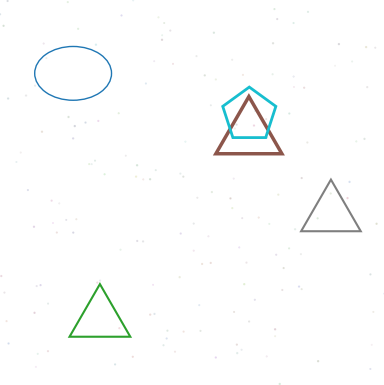[{"shape": "oval", "thickness": 1, "radius": 0.5, "center": [0.19, 0.809]}, {"shape": "triangle", "thickness": 1.5, "radius": 0.46, "center": [0.26, 0.171]}, {"shape": "triangle", "thickness": 2.5, "radius": 0.5, "center": [0.646, 0.65]}, {"shape": "triangle", "thickness": 1.5, "radius": 0.45, "center": [0.86, 0.444]}, {"shape": "pentagon", "thickness": 2, "radius": 0.36, "center": [0.648, 0.701]}]